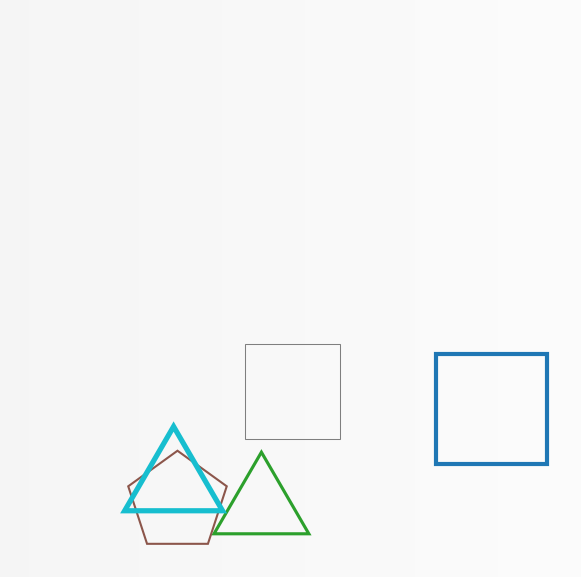[{"shape": "square", "thickness": 2, "radius": 0.48, "center": [0.846, 0.291]}, {"shape": "triangle", "thickness": 1.5, "radius": 0.47, "center": [0.45, 0.122]}, {"shape": "pentagon", "thickness": 1, "radius": 0.45, "center": [0.305, 0.13]}, {"shape": "square", "thickness": 0.5, "radius": 0.41, "center": [0.503, 0.321]}, {"shape": "triangle", "thickness": 2.5, "radius": 0.49, "center": [0.299, 0.163]}]